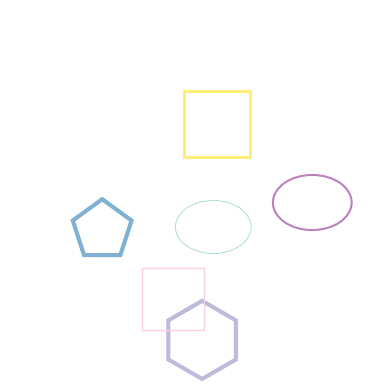[{"shape": "oval", "thickness": 0.5, "radius": 0.49, "center": [0.554, 0.41]}, {"shape": "hexagon", "thickness": 3, "radius": 0.51, "center": [0.525, 0.117]}, {"shape": "pentagon", "thickness": 3, "radius": 0.4, "center": [0.265, 0.402]}, {"shape": "square", "thickness": 1, "radius": 0.4, "center": [0.45, 0.223]}, {"shape": "oval", "thickness": 1.5, "radius": 0.51, "center": [0.811, 0.474]}, {"shape": "square", "thickness": 2, "radius": 0.43, "center": [0.563, 0.678]}]